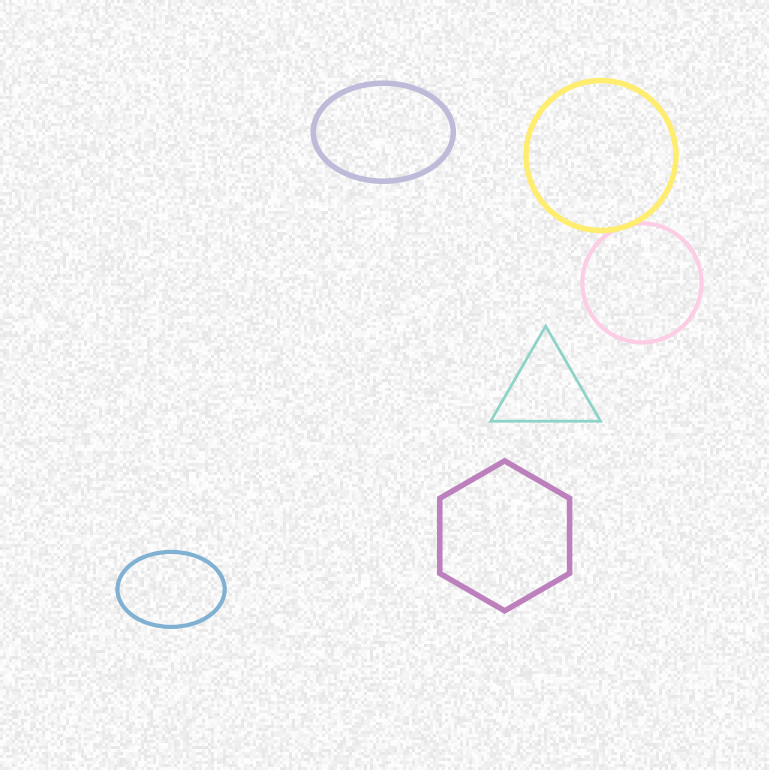[{"shape": "triangle", "thickness": 1, "radius": 0.41, "center": [0.709, 0.494]}, {"shape": "oval", "thickness": 2, "radius": 0.45, "center": [0.498, 0.828]}, {"shape": "oval", "thickness": 1.5, "radius": 0.35, "center": [0.222, 0.235]}, {"shape": "circle", "thickness": 1.5, "radius": 0.39, "center": [0.834, 0.633]}, {"shape": "hexagon", "thickness": 2, "radius": 0.49, "center": [0.655, 0.304]}, {"shape": "circle", "thickness": 2, "radius": 0.49, "center": [0.781, 0.798]}]